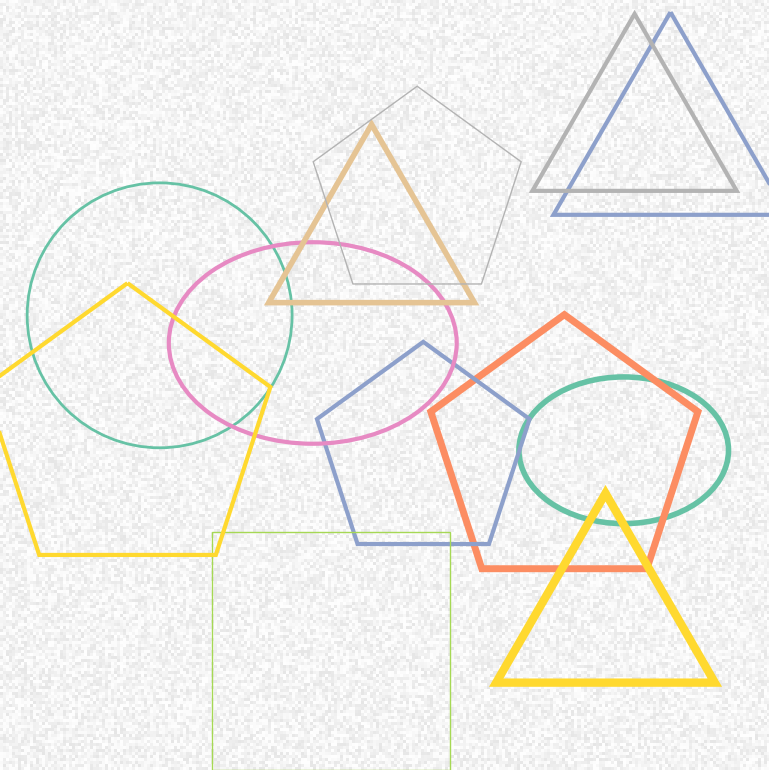[{"shape": "circle", "thickness": 1, "radius": 0.86, "center": [0.207, 0.59]}, {"shape": "oval", "thickness": 2, "radius": 0.68, "center": [0.81, 0.415]}, {"shape": "pentagon", "thickness": 2.5, "radius": 0.91, "center": [0.733, 0.409]}, {"shape": "pentagon", "thickness": 1.5, "radius": 0.73, "center": [0.55, 0.411]}, {"shape": "triangle", "thickness": 1.5, "radius": 0.88, "center": [0.871, 0.809]}, {"shape": "oval", "thickness": 1.5, "radius": 0.93, "center": [0.406, 0.555]}, {"shape": "square", "thickness": 0.5, "radius": 0.77, "center": [0.43, 0.155]}, {"shape": "pentagon", "thickness": 1.5, "radius": 0.98, "center": [0.166, 0.437]}, {"shape": "triangle", "thickness": 3, "radius": 0.82, "center": [0.786, 0.195]}, {"shape": "triangle", "thickness": 2, "radius": 0.77, "center": [0.483, 0.684]}, {"shape": "triangle", "thickness": 1.5, "radius": 0.77, "center": [0.824, 0.829]}, {"shape": "pentagon", "thickness": 0.5, "radius": 0.71, "center": [0.542, 0.746]}]